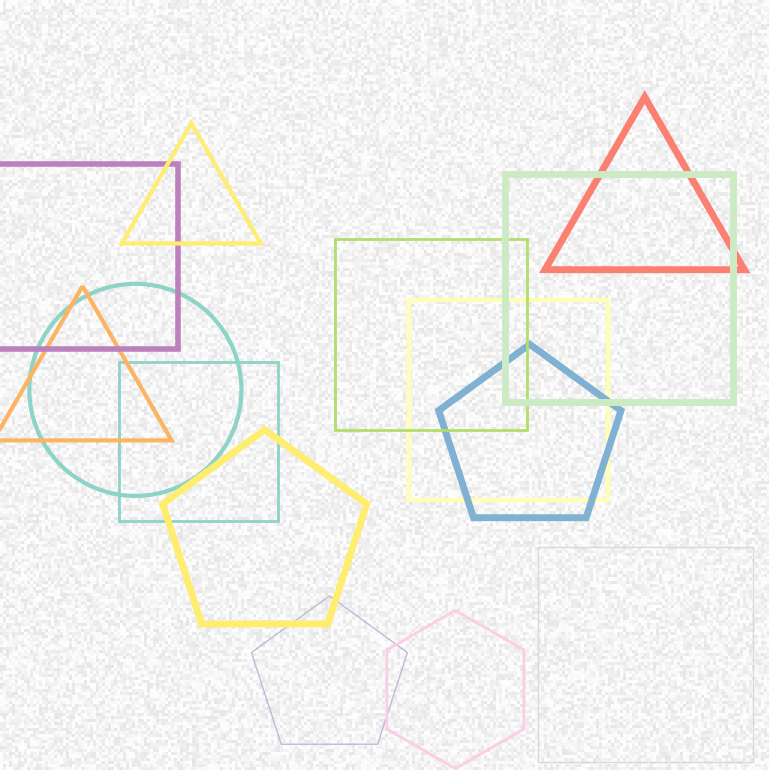[{"shape": "circle", "thickness": 1.5, "radius": 0.69, "center": [0.176, 0.494]}, {"shape": "square", "thickness": 1, "radius": 0.52, "center": [0.258, 0.427]}, {"shape": "square", "thickness": 1.5, "radius": 0.65, "center": [0.661, 0.481]}, {"shape": "pentagon", "thickness": 0.5, "radius": 0.53, "center": [0.428, 0.12]}, {"shape": "triangle", "thickness": 2.5, "radius": 0.75, "center": [0.837, 0.724]}, {"shape": "pentagon", "thickness": 2.5, "radius": 0.62, "center": [0.688, 0.428]}, {"shape": "triangle", "thickness": 1.5, "radius": 0.67, "center": [0.107, 0.495]}, {"shape": "square", "thickness": 1, "radius": 0.62, "center": [0.56, 0.566]}, {"shape": "hexagon", "thickness": 1, "radius": 0.51, "center": [0.591, 0.105]}, {"shape": "square", "thickness": 0.5, "radius": 0.7, "center": [0.838, 0.15]}, {"shape": "square", "thickness": 2, "radius": 0.6, "center": [0.112, 0.667]}, {"shape": "square", "thickness": 2.5, "radius": 0.74, "center": [0.804, 0.626]}, {"shape": "pentagon", "thickness": 2.5, "radius": 0.7, "center": [0.344, 0.302]}, {"shape": "triangle", "thickness": 1.5, "radius": 0.52, "center": [0.248, 0.736]}]